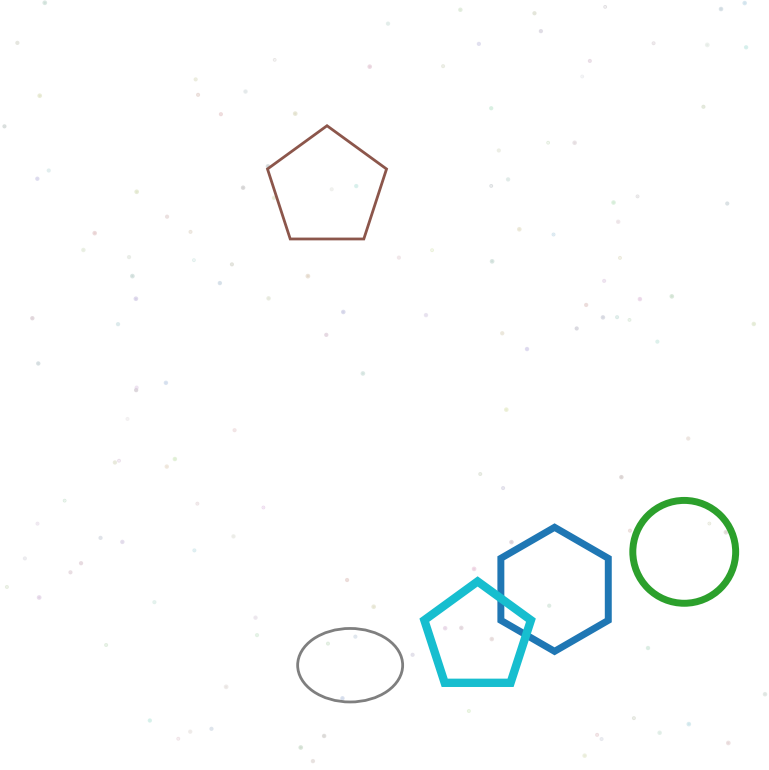[{"shape": "hexagon", "thickness": 2.5, "radius": 0.4, "center": [0.72, 0.235]}, {"shape": "circle", "thickness": 2.5, "radius": 0.33, "center": [0.889, 0.283]}, {"shape": "pentagon", "thickness": 1, "radius": 0.41, "center": [0.425, 0.755]}, {"shape": "oval", "thickness": 1, "radius": 0.34, "center": [0.455, 0.136]}, {"shape": "pentagon", "thickness": 3, "radius": 0.36, "center": [0.62, 0.172]}]